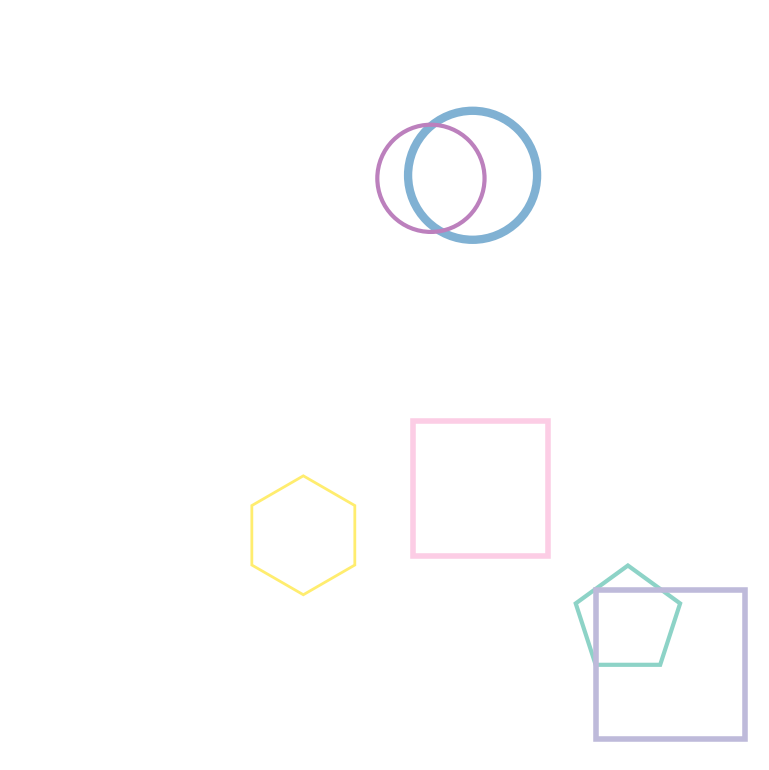[{"shape": "pentagon", "thickness": 1.5, "radius": 0.36, "center": [0.815, 0.194]}, {"shape": "square", "thickness": 2, "radius": 0.48, "center": [0.871, 0.137]}, {"shape": "circle", "thickness": 3, "radius": 0.42, "center": [0.614, 0.772]}, {"shape": "square", "thickness": 2, "radius": 0.44, "center": [0.624, 0.366]}, {"shape": "circle", "thickness": 1.5, "radius": 0.35, "center": [0.56, 0.768]}, {"shape": "hexagon", "thickness": 1, "radius": 0.39, "center": [0.394, 0.305]}]